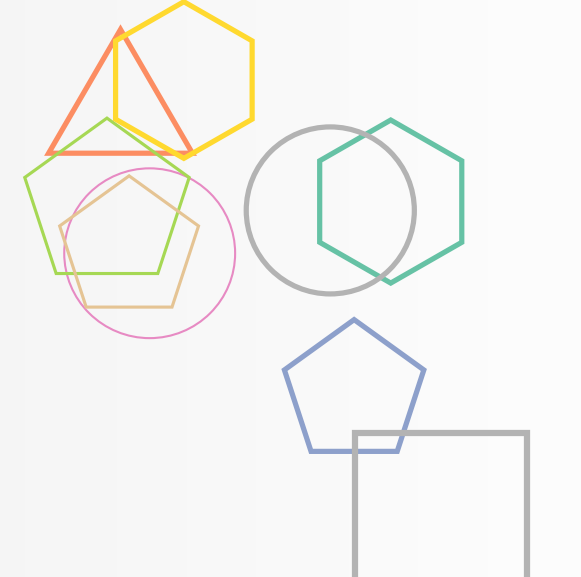[{"shape": "hexagon", "thickness": 2.5, "radius": 0.71, "center": [0.672, 0.65]}, {"shape": "triangle", "thickness": 2.5, "radius": 0.71, "center": [0.207, 0.805]}, {"shape": "pentagon", "thickness": 2.5, "radius": 0.63, "center": [0.609, 0.32]}, {"shape": "circle", "thickness": 1, "radius": 0.74, "center": [0.258, 0.561]}, {"shape": "pentagon", "thickness": 1.5, "radius": 0.74, "center": [0.184, 0.646]}, {"shape": "hexagon", "thickness": 2.5, "radius": 0.68, "center": [0.316, 0.861]}, {"shape": "pentagon", "thickness": 1.5, "radius": 0.63, "center": [0.222, 0.569]}, {"shape": "circle", "thickness": 2.5, "radius": 0.72, "center": [0.568, 0.635]}, {"shape": "square", "thickness": 3, "radius": 0.74, "center": [0.759, 0.101]}]